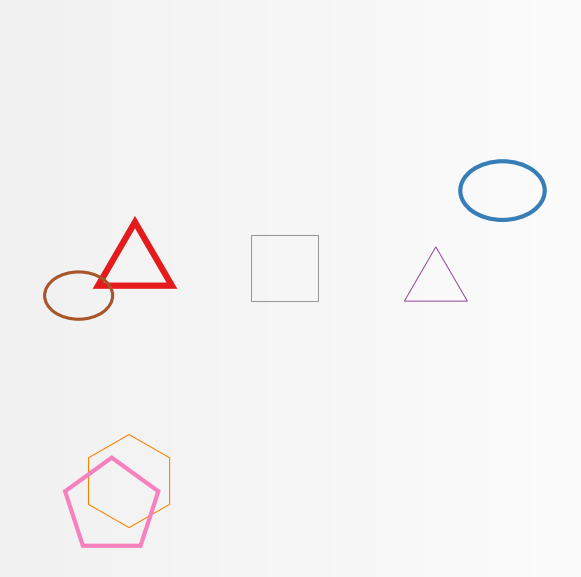[{"shape": "triangle", "thickness": 3, "radius": 0.37, "center": [0.232, 0.541]}, {"shape": "oval", "thickness": 2, "radius": 0.36, "center": [0.865, 0.669]}, {"shape": "triangle", "thickness": 0.5, "radius": 0.31, "center": [0.75, 0.509]}, {"shape": "hexagon", "thickness": 0.5, "radius": 0.4, "center": [0.222, 0.166]}, {"shape": "oval", "thickness": 1.5, "radius": 0.29, "center": [0.135, 0.487]}, {"shape": "pentagon", "thickness": 2, "radius": 0.42, "center": [0.192, 0.122]}, {"shape": "square", "thickness": 0.5, "radius": 0.29, "center": [0.489, 0.535]}]